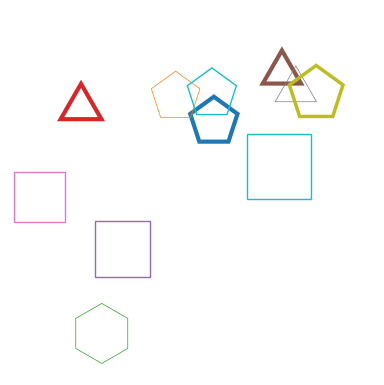[{"shape": "pentagon", "thickness": 3, "radius": 0.32, "center": [0.555, 0.684]}, {"shape": "pentagon", "thickness": 0.5, "radius": 0.33, "center": [0.456, 0.749]}, {"shape": "hexagon", "thickness": 0.5, "radius": 0.39, "center": [0.264, 0.134]}, {"shape": "triangle", "thickness": 3, "radius": 0.31, "center": [0.21, 0.721]}, {"shape": "square", "thickness": 1, "radius": 0.36, "center": [0.318, 0.353]}, {"shape": "triangle", "thickness": 3, "radius": 0.29, "center": [0.732, 0.812]}, {"shape": "square", "thickness": 1, "radius": 0.33, "center": [0.102, 0.489]}, {"shape": "triangle", "thickness": 0.5, "radius": 0.31, "center": [0.768, 0.767]}, {"shape": "pentagon", "thickness": 2.5, "radius": 0.37, "center": [0.821, 0.757]}, {"shape": "pentagon", "thickness": 1, "radius": 0.33, "center": [0.55, 0.757]}, {"shape": "square", "thickness": 1, "radius": 0.42, "center": [0.725, 0.567]}]